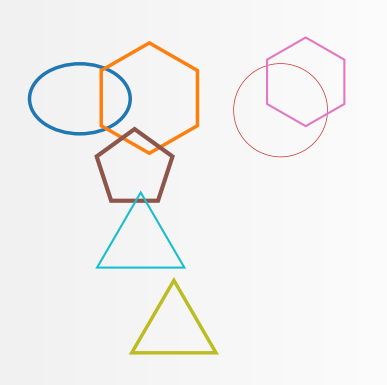[{"shape": "oval", "thickness": 2.5, "radius": 0.65, "center": [0.206, 0.743]}, {"shape": "hexagon", "thickness": 2.5, "radius": 0.72, "center": [0.385, 0.745]}, {"shape": "circle", "thickness": 0.5, "radius": 0.61, "center": [0.724, 0.714]}, {"shape": "pentagon", "thickness": 3, "radius": 0.51, "center": [0.347, 0.562]}, {"shape": "hexagon", "thickness": 1.5, "radius": 0.58, "center": [0.789, 0.787]}, {"shape": "triangle", "thickness": 2.5, "radius": 0.63, "center": [0.449, 0.146]}, {"shape": "triangle", "thickness": 1.5, "radius": 0.65, "center": [0.363, 0.37]}]